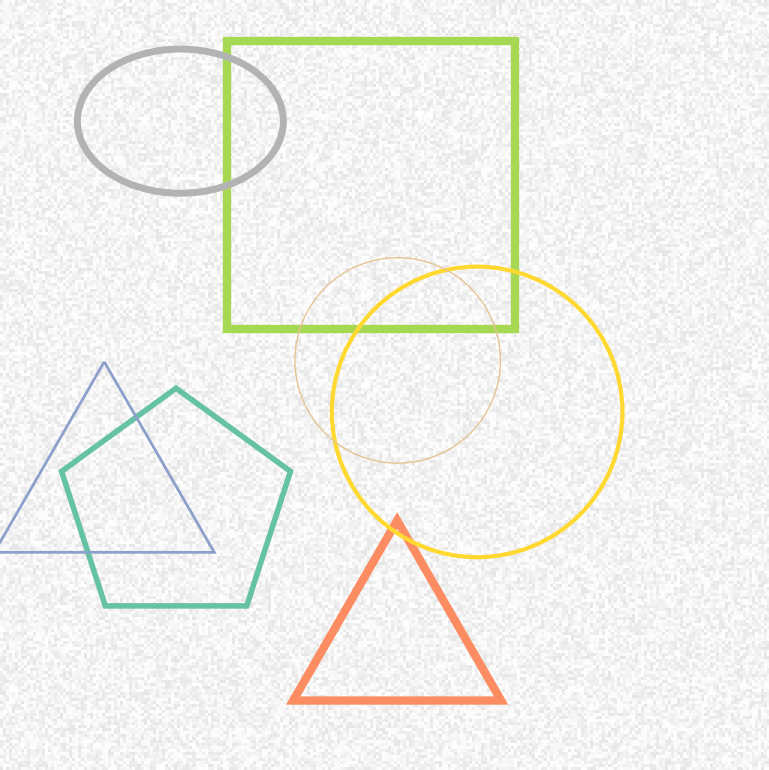[{"shape": "pentagon", "thickness": 2, "radius": 0.78, "center": [0.229, 0.34]}, {"shape": "triangle", "thickness": 3, "radius": 0.78, "center": [0.516, 0.168]}, {"shape": "triangle", "thickness": 1, "radius": 0.82, "center": [0.135, 0.365]}, {"shape": "square", "thickness": 3, "radius": 0.93, "center": [0.482, 0.759]}, {"shape": "circle", "thickness": 1.5, "radius": 0.94, "center": [0.62, 0.465]}, {"shape": "circle", "thickness": 0.5, "radius": 0.67, "center": [0.516, 0.532]}, {"shape": "oval", "thickness": 2.5, "radius": 0.67, "center": [0.234, 0.843]}]